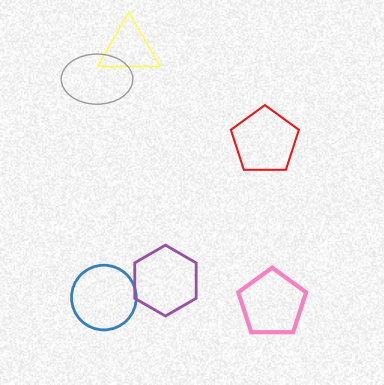[{"shape": "pentagon", "thickness": 1.5, "radius": 0.46, "center": [0.688, 0.634]}, {"shape": "circle", "thickness": 2, "radius": 0.42, "center": [0.27, 0.227]}, {"shape": "hexagon", "thickness": 2, "radius": 0.46, "center": [0.43, 0.271]}, {"shape": "triangle", "thickness": 1, "radius": 0.47, "center": [0.335, 0.874]}, {"shape": "pentagon", "thickness": 3, "radius": 0.46, "center": [0.707, 0.212]}, {"shape": "oval", "thickness": 1, "radius": 0.46, "center": [0.252, 0.794]}]